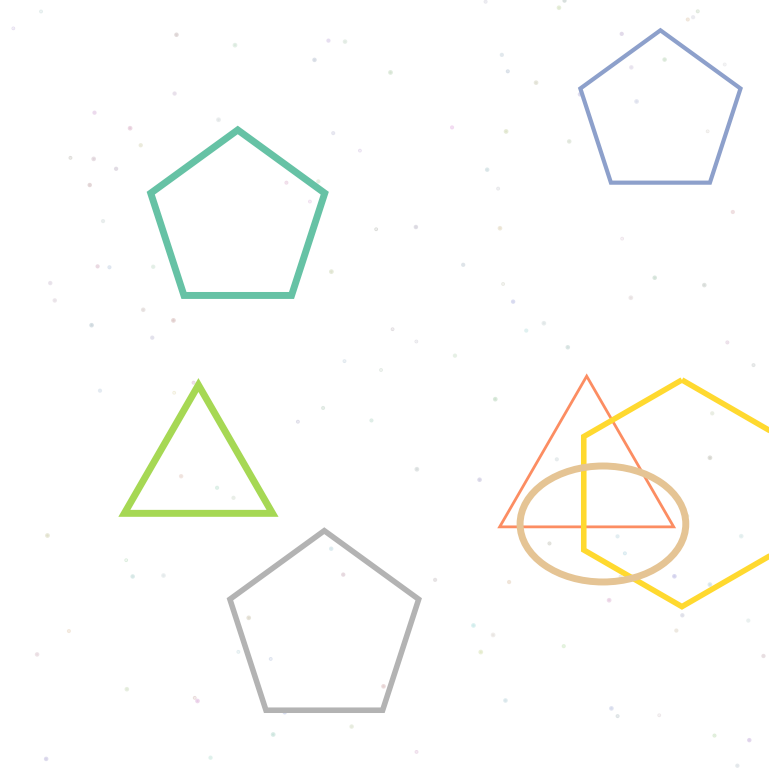[{"shape": "pentagon", "thickness": 2.5, "radius": 0.59, "center": [0.309, 0.712]}, {"shape": "triangle", "thickness": 1, "radius": 0.65, "center": [0.762, 0.381]}, {"shape": "pentagon", "thickness": 1.5, "radius": 0.55, "center": [0.858, 0.851]}, {"shape": "triangle", "thickness": 2.5, "radius": 0.56, "center": [0.258, 0.389]}, {"shape": "hexagon", "thickness": 2, "radius": 0.74, "center": [0.886, 0.359]}, {"shape": "oval", "thickness": 2.5, "radius": 0.54, "center": [0.783, 0.319]}, {"shape": "pentagon", "thickness": 2, "radius": 0.64, "center": [0.421, 0.182]}]